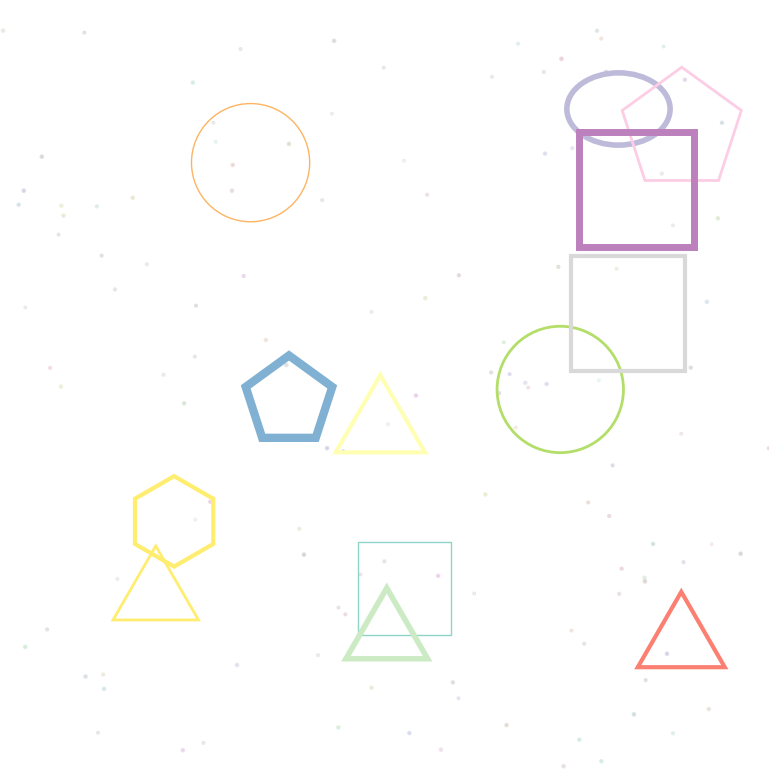[{"shape": "square", "thickness": 0.5, "radius": 0.3, "center": [0.525, 0.236]}, {"shape": "triangle", "thickness": 1.5, "radius": 0.33, "center": [0.494, 0.446]}, {"shape": "oval", "thickness": 2, "radius": 0.34, "center": [0.803, 0.858]}, {"shape": "triangle", "thickness": 1.5, "radius": 0.33, "center": [0.885, 0.166]}, {"shape": "pentagon", "thickness": 3, "radius": 0.3, "center": [0.375, 0.479]}, {"shape": "circle", "thickness": 0.5, "radius": 0.38, "center": [0.325, 0.789]}, {"shape": "circle", "thickness": 1, "radius": 0.41, "center": [0.728, 0.494]}, {"shape": "pentagon", "thickness": 1, "radius": 0.41, "center": [0.885, 0.831]}, {"shape": "square", "thickness": 1.5, "radius": 0.37, "center": [0.815, 0.593]}, {"shape": "square", "thickness": 2.5, "radius": 0.37, "center": [0.826, 0.754]}, {"shape": "triangle", "thickness": 2, "radius": 0.31, "center": [0.502, 0.175]}, {"shape": "triangle", "thickness": 1, "radius": 0.32, "center": [0.202, 0.227]}, {"shape": "hexagon", "thickness": 1.5, "radius": 0.29, "center": [0.226, 0.323]}]